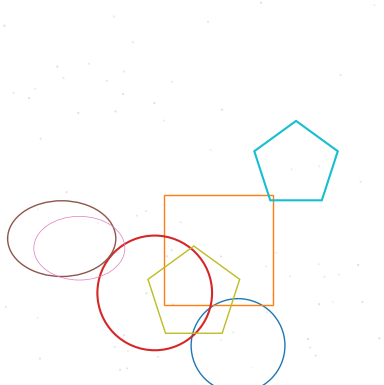[{"shape": "circle", "thickness": 1, "radius": 0.61, "center": [0.618, 0.102]}, {"shape": "square", "thickness": 1, "radius": 0.71, "center": [0.568, 0.351]}, {"shape": "circle", "thickness": 1.5, "radius": 0.74, "center": [0.402, 0.239]}, {"shape": "oval", "thickness": 1, "radius": 0.7, "center": [0.16, 0.38]}, {"shape": "oval", "thickness": 0.5, "radius": 0.59, "center": [0.206, 0.355]}, {"shape": "pentagon", "thickness": 1, "radius": 0.63, "center": [0.503, 0.236]}, {"shape": "pentagon", "thickness": 1.5, "radius": 0.57, "center": [0.769, 0.572]}]